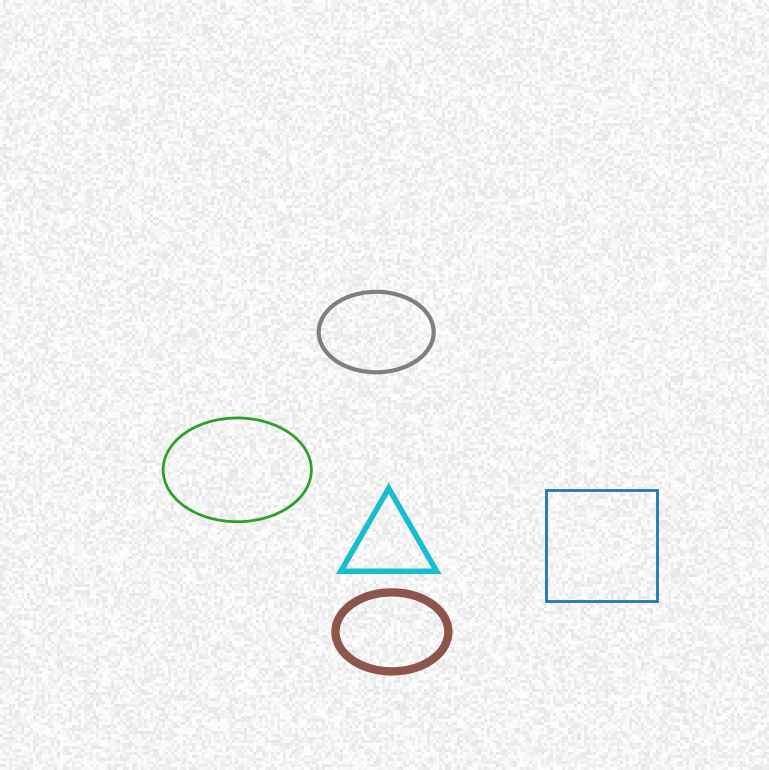[{"shape": "square", "thickness": 1, "radius": 0.36, "center": [0.781, 0.292]}, {"shape": "oval", "thickness": 1, "radius": 0.48, "center": [0.308, 0.39]}, {"shape": "oval", "thickness": 3, "radius": 0.37, "center": [0.509, 0.179]}, {"shape": "oval", "thickness": 1.5, "radius": 0.37, "center": [0.489, 0.569]}, {"shape": "triangle", "thickness": 2, "radius": 0.36, "center": [0.505, 0.294]}]